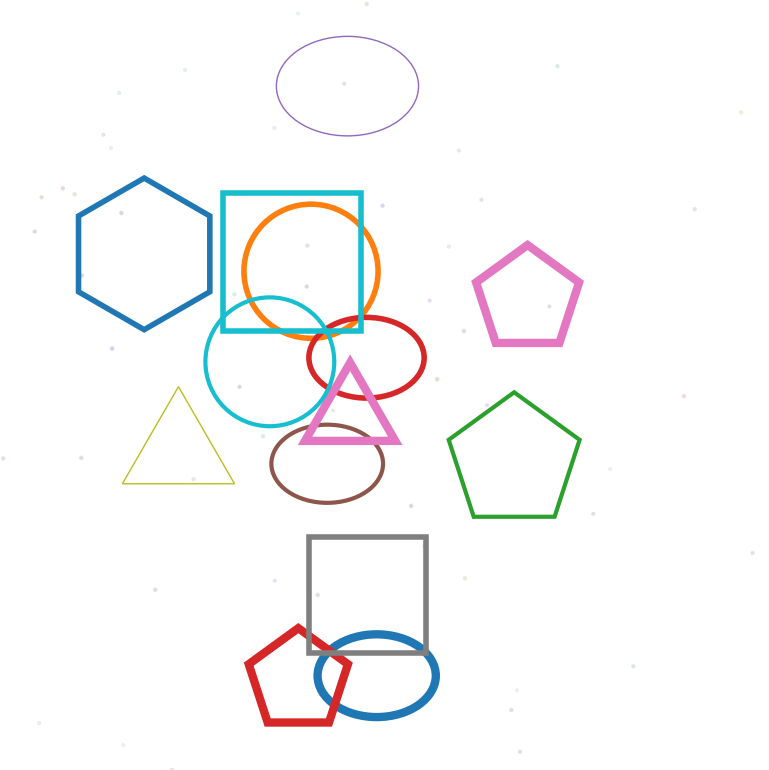[{"shape": "oval", "thickness": 3, "radius": 0.38, "center": [0.489, 0.122]}, {"shape": "hexagon", "thickness": 2, "radius": 0.49, "center": [0.187, 0.67]}, {"shape": "circle", "thickness": 2, "radius": 0.44, "center": [0.404, 0.648]}, {"shape": "pentagon", "thickness": 1.5, "radius": 0.45, "center": [0.668, 0.401]}, {"shape": "oval", "thickness": 2, "radius": 0.37, "center": [0.476, 0.535]}, {"shape": "pentagon", "thickness": 3, "radius": 0.34, "center": [0.387, 0.116]}, {"shape": "oval", "thickness": 0.5, "radius": 0.46, "center": [0.451, 0.888]}, {"shape": "oval", "thickness": 1.5, "radius": 0.36, "center": [0.425, 0.398]}, {"shape": "pentagon", "thickness": 3, "radius": 0.35, "center": [0.685, 0.611]}, {"shape": "triangle", "thickness": 3, "radius": 0.34, "center": [0.455, 0.461]}, {"shape": "square", "thickness": 2, "radius": 0.38, "center": [0.477, 0.227]}, {"shape": "triangle", "thickness": 0.5, "radius": 0.42, "center": [0.232, 0.414]}, {"shape": "square", "thickness": 2, "radius": 0.45, "center": [0.379, 0.66]}, {"shape": "circle", "thickness": 1.5, "radius": 0.42, "center": [0.35, 0.53]}]